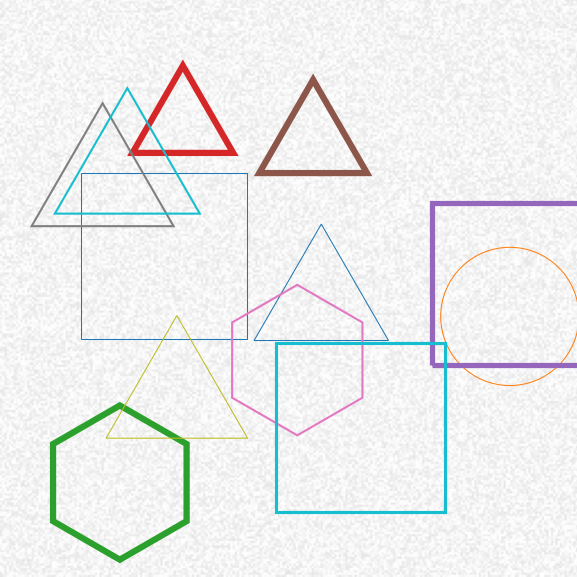[{"shape": "triangle", "thickness": 0.5, "radius": 0.67, "center": [0.556, 0.477]}, {"shape": "square", "thickness": 0.5, "radius": 0.72, "center": [0.284, 0.556]}, {"shape": "circle", "thickness": 0.5, "radius": 0.6, "center": [0.883, 0.451]}, {"shape": "hexagon", "thickness": 3, "radius": 0.67, "center": [0.207, 0.163]}, {"shape": "triangle", "thickness": 3, "radius": 0.5, "center": [0.317, 0.785]}, {"shape": "square", "thickness": 2.5, "radius": 0.7, "center": [0.889, 0.507]}, {"shape": "triangle", "thickness": 3, "radius": 0.54, "center": [0.542, 0.753]}, {"shape": "hexagon", "thickness": 1, "radius": 0.65, "center": [0.515, 0.376]}, {"shape": "triangle", "thickness": 1, "radius": 0.71, "center": [0.178, 0.678]}, {"shape": "triangle", "thickness": 0.5, "radius": 0.71, "center": [0.306, 0.311]}, {"shape": "square", "thickness": 1.5, "radius": 0.73, "center": [0.624, 0.259]}, {"shape": "triangle", "thickness": 1, "radius": 0.72, "center": [0.22, 0.702]}]